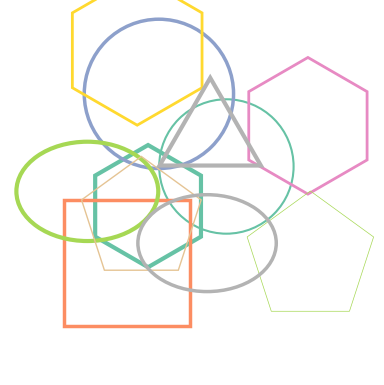[{"shape": "hexagon", "thickness": 3, "radius": 0.79, "center": [0.385, 0.465]}, {"shape": "circle", "thickness": 1.5, "radius": 0.87, "center": [0.588, 0.568]}, {"shape": "square", "thickness": 2.5, "radius": 0.82, "center": [0.33, 0.317]}, {"shape": "circle", "thickness": 2.5, "radius": 0.97, "center": [0.413, 0.756]}, {"shape": "hexagon", "thickness": 2, "radius": 0.89, "center": [0.8, 0.673]}, {"shape": "oval", "thickness": 3, "radius": 0.92, "center": [0.227, 0.503]}, {"shape": "pentagon", "thickness": 0.5, "radius": 0.86, "center": [0.806, 0.331]}, {"shape": "hexagon", "thickness": 2, "radius": 0.97, "center": [0.356, 0.869]}, {"shape": "pentagon", "thickness": 1, "radius": 0.82, "center": [0.367, 0.43]}, {"shape": "oval", "thickness": 2.5, "radius": 0.9, "center": [0.538, 0.368]}, {"shape": "triangle", "thickness": 3, "radius": 0.76, "center": [0.546, 0.646]}]